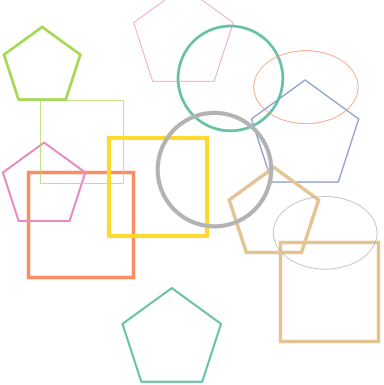[{"shape": "pentagon", "thickness": 1.5, "radius": 0.67, "center": [0.446, 0.117]}, {"shape": "circle", "thickness": 2, "radius": 0.68, "center": [0.599, 0.796]}, {"shape": "oval", "thickness": 0.5, "radius": 0.68, "center": [0.795, 0.774]}, {"shape": "square", "thickness": 2.5, "radius": 0.68, "center": [0.208, 0.417]}, {"shape": "pentagon", "thickness": 1, "radius": 0.73, "center": [0.792, 0.646]}, {"shape": "pentagon", "thickness": 0.5, "radius": 0.68, "center": [0.476, 0.899]}, {"shape": "pentagon", "thickness": 1.5, "radius": 0.56, "center": [0.115, 0.517]}, {"shape": "pentagon", "thickness": 2, "radius": 0.52, "center": [0.109, 0.826]}, {"shape": "square", "thickness": 0.5, "radius": 0.54, "center": [0.212, 0.633]}, {"shape": "square", "thickness": 3, "radius": 0.64, "center": [0.411, 0.514]}, {"shape": "square", "thickness": 2.5, "radius": 0.64, "center": [0.855, 0.243]}, {"shape": "pentagon", "thickness": 2.5, "radius": 0.61, "center": [0.712, 0.443]}, {"shape": "oval", "thickness": 0.5, "radius": 0.67, "center": [0.845, 0.395]}, {"shape": "circle", "thickness": 3, "radius": 0.74, "center": [0.557, 0.559]}]